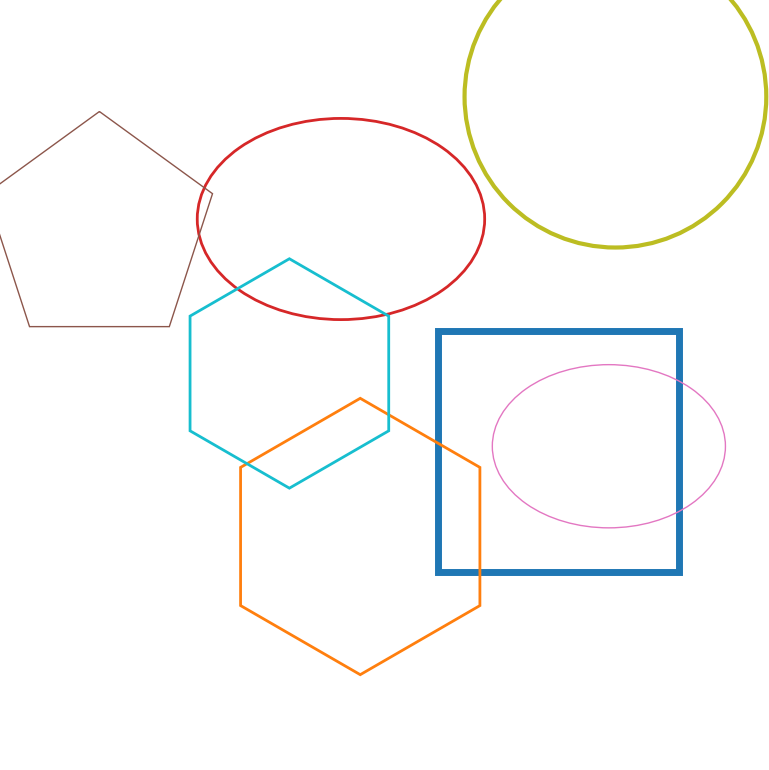[{"shape": "square", "thickness": 2.5, "radius": 0.78, "center": [0.725, 0.413]}, {"shape": "hexagon", "thickness": 1, "radius": 0.9, "center": [0.468, 0.303]}, {"shape": "oval", "thickness": 1, "radius": 0.93, "center": [0.443, 0.716]}, {"shape": "pentagon", "thickness": 0.5, "radius": 0.77, "center": [0.129, 0.701]}, {"shape": "oval", "thickness": 0.5, "radius": 0.76, "center": [0.791, 0.42]}, {"shape": "circle", "thickness": 1.5, "radius": 0.98, "center": [0.799, 0.874]}, {"shape": "hexagon", "thickness": 1, "radius": 0.74, "center": [0.376, 0.515]}]